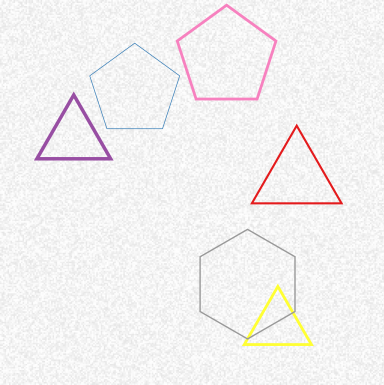[{"shape": "triangle", "thickness": 1.5, "radius": 0.67, "center": [0.771, 0.539]}, {"shape": "pentagon", "thickness": 0.5, "radius": 0.61, "center": [0.35, 0.765]}, {"shape": "triangle", "thickness": 2.5, "radius": 0.55, "center": [0.192, 0.643]}, {"shape": "triangle", "thickness": 2, "radius": 0.5, "center": [0.722, 0.155]}, {"shape": "pentagon", "thickness": 2, "radius": 0.67, "center": [0.589, 0.852]}, {"shape": "hexagon", "thickness": 1, "radius": 0.71, "center": [0.643, 0.262]}]